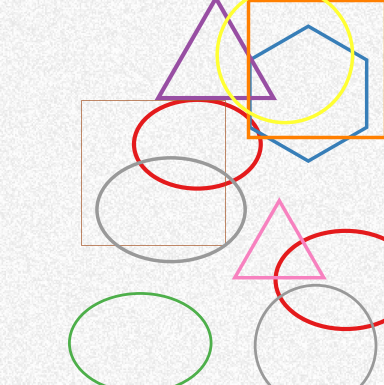[{"shape": "oval", "thickness": 3, "radius": 0.91, "center": [0.898, 0.273]}, {"shape": "oval", "thickness": 3, "radius": 0.82, "center": [0.513, 0.625]}, {"shape": "hexagon", "thickness": 2.5, "radius": 0.88, "center": [0.801, 0.757]}, {"shape": "oval", "thickness": 2, "radius": 0.92, "center": [0.364, 0.109]}, {"shape": "triangle", "thickness": 3, "radius": 0.86, "center": [0.561, 0.832]}, {"shape": "square", "thickness": 2.5, "radius": 0.89, "center": [0.821, 0.822]}, {"shape": "circle", "thickness": 2.5, "radius": 0.88, "center": [0.74, 0.857]}, {"shape": "square", "thickness": 0.5, "radius": 0.94, "center": [0.397, 0.551]}, {"shape": "triangle", "thickness": 2.5, "radius": 0.67, "center": [0.725, 0.345]}, {"shape": "oval", "thickness": 2.5, "radius": 0.96, "center": [0.444, 0.455]}, {"shape": "circle", "thickness": 2, "radius": 0.78, "center": [0.82, 0.102]}]